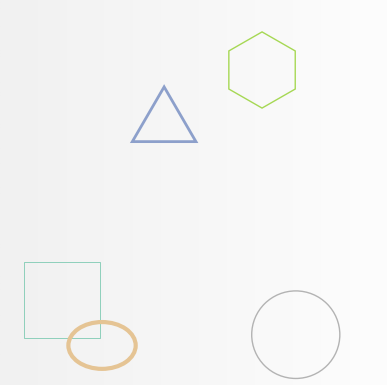[{"shape": "square", "thickness": 0.5, "radius": 0.49, "center": [0.16, 0.222]}, {"shape": "triangle", "thickness": 2, "radius": 0.47, "center": [0.424, 0.68]}, {"shape": "hexagon", "thickness": 1, "radius": 0.49, "center": [0.676, 0.818]}, {"shape": "oval", "thickness": 3, "radius": 0.43, "center": [0.263, 0.103]}, {"shape": "circle", "thickness": 1, "radius": 0.57, "center": [0.763, 0.131]}]